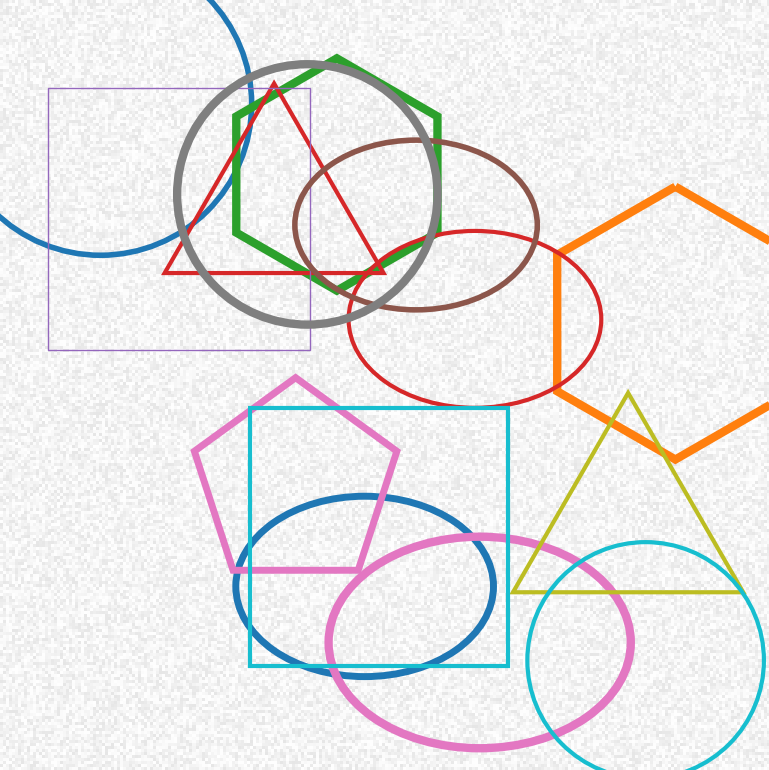[{"shape": "oval", "thickness": 2.5, "radius": 0.84, "center": [0.474, 0.238]}, {"shape": "circle", "thickness": 2, "radius": 0.98, "center": [0.131, 0.865]}, {"shape": "hexagon", "thickness": 3, "radius": 0.89, "center": [0.877, 0.58]}, {"shape": "hexagon", "thickness": 3, "radius": 0.75, "center": [0.438, 0.773]}, {"shape": "triangle", "thickness": 1.5, "radius": 0.82, "center": [0.356, 0.727]}, {"shape": "oval", "thickness": 1.5, "radius": 0.82, "center": [0.617, 0.585]}, {"shape": "square", "thickness": 0.5, "radius": 0.85, "center": [0.232, 0.716]}, {"shape": "oval", "thickness": 2, "radius": 0.79, "center": [0.54, 0.708]}, {"shape": "pentagon", "thickness": 2.5, "radius": 0.69, "center": [0.384, 0.371]}, {"shape": "oval", "thickness": 3, "radius": 0.98, "center": [0.623, 0.166]}, {"shape": "circle", "thickness": 3, "radius": 0.85, "center": [0.399, 0.748]}, {"shape": "triangle", "thickness": 1.5, "radius": 0.86, "center": [0.816, 0.317]}, {"shape": "circle", "thickness": 1.5, "radius": 0.77, "center": [0.838, 0.142]}, {"shape": "square", "thickness": 1.5, "radius": 0.84, "center": [0.492, 0.303]}]